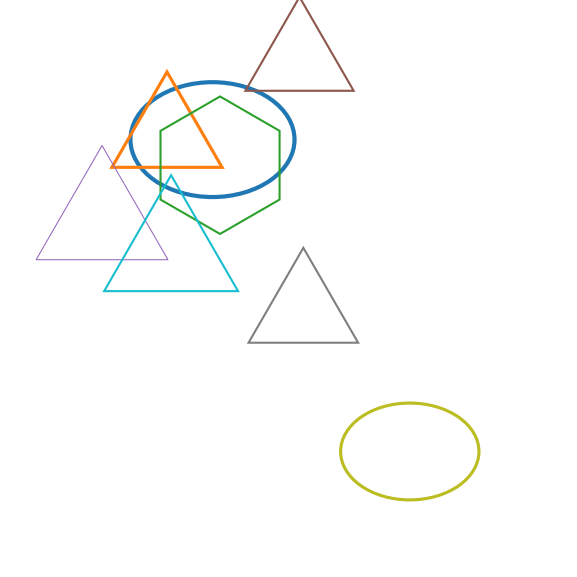[{"shape": "oval", "thickness": 2, "radius": 0.71, "center": [0.368, 0.757]}, {"shape": "triangle", "thickness": 1.5, "radius": 0.55, "center": [0.289, 0.764]}, {"shape": "hexagon", "thickness": 1, "radius": 0.6, "center": [0.381, 0.713]}, {"shape": "triangle", "thickness": 0.5, "radius": 0.66, "center": [0.177, 0.615]}, {"shape": "triangle", "thickness": 1, "radius": 0.54, "center": [0.519, 0.896]}, {"shape": "triangle", "thickness": 1, "radius": 0.55, "center": [0.525, 0.46]}, {"shape": "oval", "thickness": 1.5, "radius": 0.6, "center": [0.71, 0.217]}, {"shape": "triangle", "thickness": 1, "radius": 0.67, "center": [0.296, 0.562]}]